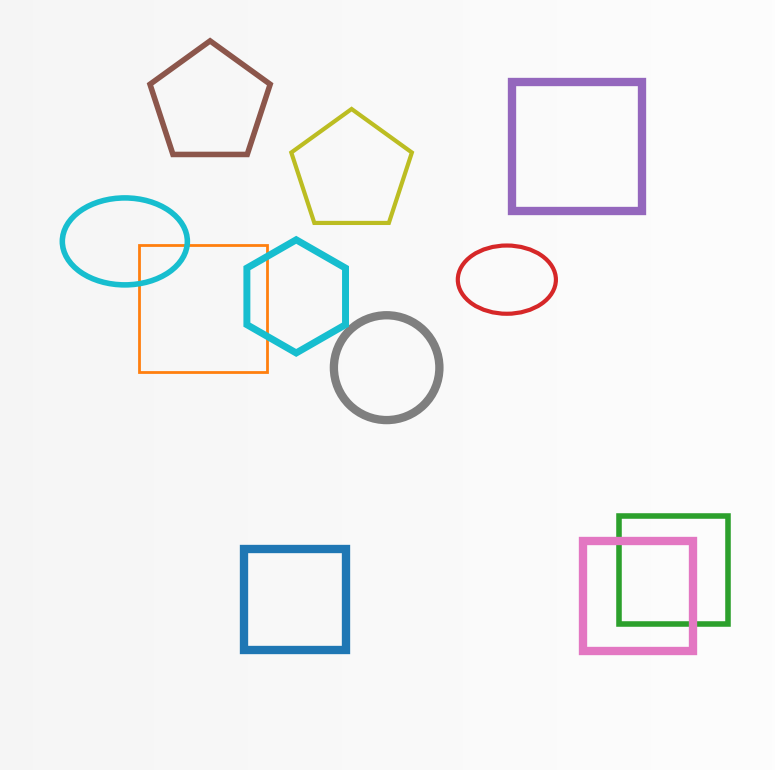[{"shape": "square", "thickness": 3, "radius": 0.33, "center": [0.381, 0.221]}, {"shape": "square", "thickness": 1, "radius": 0.41, "center": [0.261, 0.599]}, {"shape": "square", "thickness": 2, "radius": 0.35, "center": [0.869, 0.259]}, {"shape": "oval", "thickness": 1.5, "radius": 0.32, "center": [0.654, 0.637]}, {"shape": "square", "thickness": 3, "radius": 0.42, "center": [0.744, 0.809]}, {"shape": "pentagon", "thickness": 2, "radius": 0.41, "center": [0.271, 0.865]}, {"shape": "square", "thickness": 3, "radius": 0.36, "center": [0.823, 0.226]}, {"shape": "circle", "thickness": 3, "radius": 0.34, "center": [0.499, 0.523]}, {"shape": "pentagon", "thickness": 1.5, "radius": 0.41, "center": [0.454, 0.777]}, {"shape": "hexagon", "thickness": 2.5, "radius": 0.37, "center": [0.382, 0.615]}, {"shape": "oval", "thickness": 2, "radius": 0.4, "center": [0.161, 0.686]}]